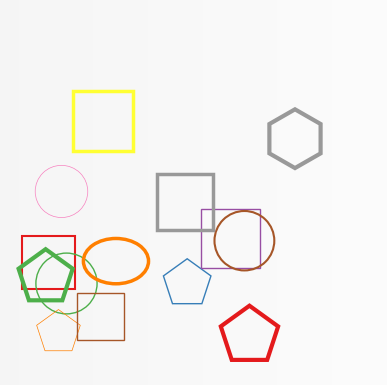[{"shape": "pentagon", "thickness": 3, "radius": 0.39, "center": [0.644, 0.128]}, {"shape": "square", "thickness": 1.5, "radius": 0.34, "center": [0.125, 0.318]}, {"shape": "pentagon", "thickness": 1, "radius": 0.32, "center": [0.483, 0.263]}, {"shape": "pentagon", "thickness": 3, "radius": 0.37, "center": [0.118, 0.279]}, {"shape": "circle", "thickness": 1, "radius": 0.39, "center": [0.172, 0.264]}, {"shape": "square", "thickness": 1, "radius": 0.38, "center": [0.596, 0.38]}, {"shape": "oval", "thickness": 2.5, "radius": 0.42, "center": [0.299, 0.322]}, {"shape": "pentagon", "thickness": 0.5, "radius": 0.3, "center": [0.151, 0.137]}, {"shape": "square", "thickness": 2.5, "radius": 0.39, "center": [0.267, 0.685]}, {"shape": "circle", "thickness": 1.5, "radius": 0.39, "center": [0.631, 0.375]}, {"shape": "square", "thickness": 1, "radius": 0.3, "center": [0.26, 0.179]}, {"shape": "circle", "thickness": 0.5, "radius": 0.34, "center": [0.159, 0.503]}, {"shape": "square", "thickness": 2.5, "radius": 0.36, "center": [0.477, 0.475]}, {"shape": "hexagon", "thickness": 3, "radius": 0.38, "center": [0.761, 0.64]}]